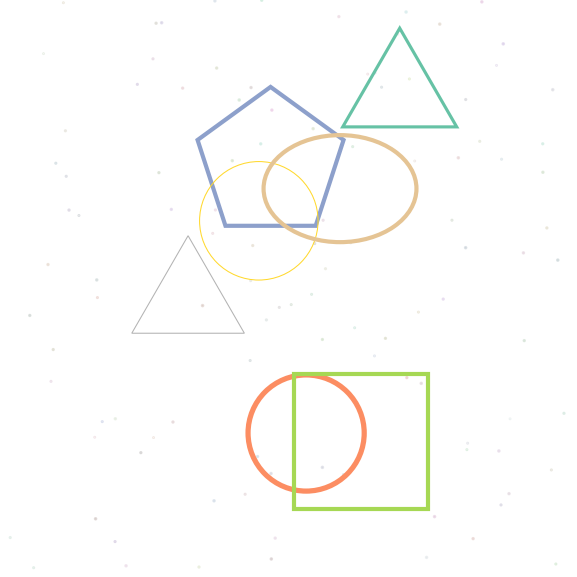[{"shape": "triangle", "thickness": 1.5, "radius": 0.57, "center": [0.692, 0.836]}, {"shape": "circle", "thickness": 2.5, "radius": 0.5, "center": [0.53, 0.249]}, {"shape": "pentagon", "thickness": 2, "radius": 0.66, "center": [0.469, 0.716]}, {"shape": "square", "thickness": 2, "radius": 0.58, "center": [0.625, 0.235]}, {"shape": "circle", "thickness": 0.5, "radius": 0.51, "center": [0.448, 0.617]}, {"shape": "oval", "thickness": 2, "radius": 0.66, "center": [0.589, 0.672]}, {"shape": "triangle", "thickness": 0.5, "radius": 0.56, "center": [0.326, 0.478]}]